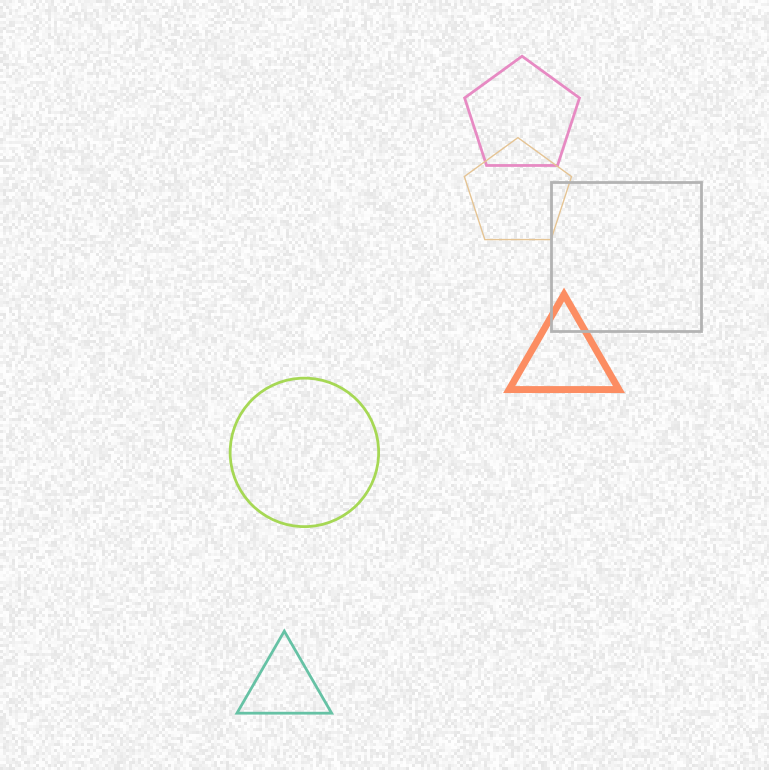[{"shape": "triangle", "thickness": 1, "radius": 0.36, "center": [0.369, 0.109]}, {"shape": "triangle", "thickness": 2.5, "radius": 0.41, "center": [0.733, 0.535]}, {"shape": "pentagon", "thickness": 1, "radius": 0.39, "center": [0.678, 0.849]}, {"shape": "circle", "thickness": 1, "radius": 0.48, "center": [0.395, 0.412]}, {"shape": "pentagon", "thickness": 0.5, "radius": 0.37, "center": [0.673, 0.748]}, {"shape": "square", "thickness": 1, "radius": 0.48, "center": [0.813, 0.667]}]